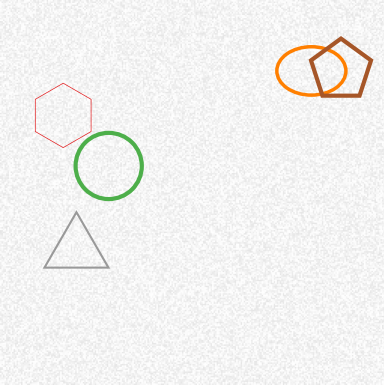[{"shape": "hexagon", "thickness": 0.5, "radius": 0.42, "center": [0.164, 0.7]}, {"shape": "circle", "thickness": 3, "radius": 0.43, "center": [0.282, 0.569]}, {"shape": "oval", "thickness": 2.5, "radius": 0.45, "center": [0.809, 0.816]}, {"shape": "pentagon", "thickness": 3, "radius": 0.41, "center": [0.886, 0.818]}, {"shape": "triangle", "thickness": 1.5, "radius": 0.48, "center": [0.199, 0.353]}]